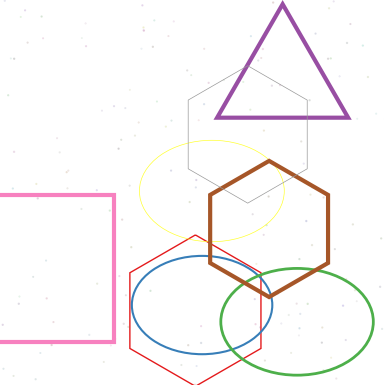[{"shape": "hexagon", "thickness": 1, "radius": 0.98, "center": [0.508, 0.193]}, {"shape": "oval", "thickness": 1.5, "radius": 0.91, "center": [0.525, 0.208]}, {"shape": "oval", "thickness": 2, "radius": 0.99, "center": [0.772, 0.164]}, {"shape": "triangle", "thickness": 3, "radius": 0.98, "center": [0.734, 0.793]}, {"shape": "oval", "thickness": 0.5, "radius": 0.94, "center": [0.55, 0.504]}, {"shape": "hexagon", "thickness": 3, "radius": 0.88, "center": [0.699, 0.405]}, {"shape": "square", "thickness": 3, "radius": 0.95, "center": [0.106, 0.303]}, {"shape": "hexagon", "thickness": 0.5, "radius": 0.89, "center": [0.643, 0.651]}]